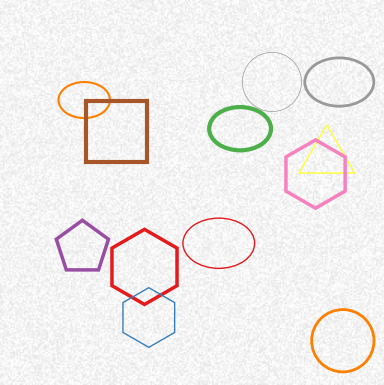[{"shape": "hexagon", "thickness": 2.5, "radius": 0.49, "center": [0.375, 0.307]}, {"shape": "oval", "thickness": 1, "radius": 0.47, "center": [0.568, 0.368]}, {"shape": "hexagon", "thickness": 1, "radius": 0.39, "center": [0.386, 0.175]}, {"shape": "oval", "thickness": 3, "radius": 0.4, "center": [0.624, 0.666]}, {"shape": "pentagon", "thickness": 2.5, "radius": 0.36, "center": [0.214, 0.357]}, {"shape": "oval", "thickness": 1.5, "radius": 0.33, "center": [0.219, 0.74]}, {"shape": "circle", "thickness": 2, "radius": 0.4, "center": [0.89, 0.115]}, {"shape": "triangle", "thickness": 1, "radius": 0.42, "center": [0.849, 0.592]}, {"shape": "square", "thickness": 3, "radius": 0.4, "center": [0.303, 0.659]}, {"shape": "hexagon", "thickness": 2.5, "radius": 0.44, "center": [0.82, 0.548]}, {"shape": "oval", "thickness": 2, "radius": 0.45, "center": [0.881, 0.787]}, {"shape": "circle", "thickness": 0.5, "radius": 0.38, "center": [0.706, 0.787]}]